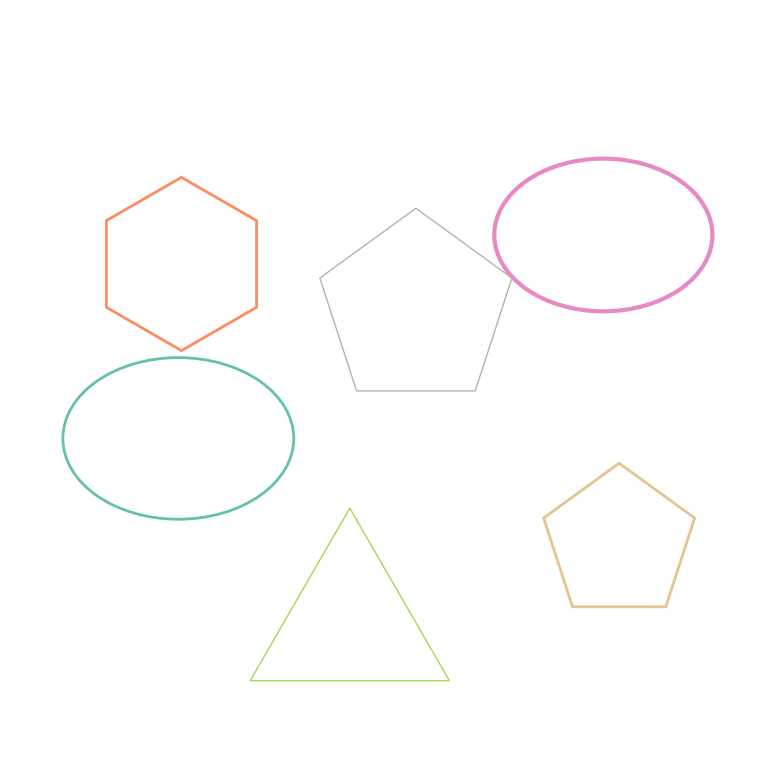[{"shape": "oval", "thickness": 1, "radius": 0.75, "center": [0.232, 0.431]}, {"shape": "hexagon", "thickness": 1, "radius": 0.56, "center": [0.236, 0.657]}, {"shape": "oval", "thickness": 1.5, "radius": 0.71, "center": [0.784, 0.695]}, {"shape": "triangle", "thickness": 0.5, "radius": 0.75, "center": [0.454, 0.191]}, {"shape": "pentagon", "thickness": 1, "radius": 0.52, "center": [0.804, 0.295]}, {"shape": "pentagon", "thickness": 0.5, "radius": 0.66, "center": [0.54, 0.598]}]